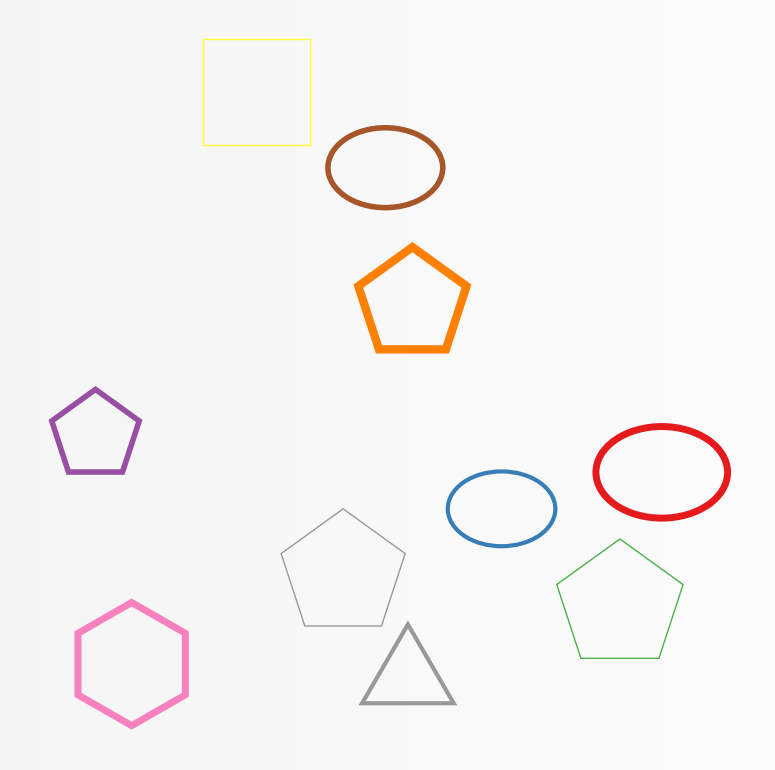[{"shape": "oval", "thickness": 2.5, "radius": 0.42, "center": [0.854, 0.387]}, {"shape": "oval", "thickness": 1.5, "radius": 0.35, "center": [0.647, 0.339]}, {"shape": "pentagon", "thickness": 0.5, "radius": 0.43, "center": [0.8, 0.214]}, {"shape": "pentagon", "thickness": 2, "radius": 0.3, "center": [0.123, 0.435]}, {"shape": "pentagon", "thickness": 3, "radius": 0.37, "center": [0.532, 0.606]}, {"shape": "square", "thickness": 0.5, "radius": 0.35, "center": [0.331, 0.88]}, {"shape": "oval", "thickness": 2, "radius": 0.37, "center": [0.497, 0.782]}, {"shape": "hexagon", "thickness": 2.5, "radius": 0.4, "center": [0.17, 0.138]}, {"shape": "pentagon", "thickness": 0.5, "radius": 0.42, "center": [0.443, 0.255]}, {"shape": "triangle", "thickness": 1.5, "radius": 0.34, "center": [0.526, 0.121]}]